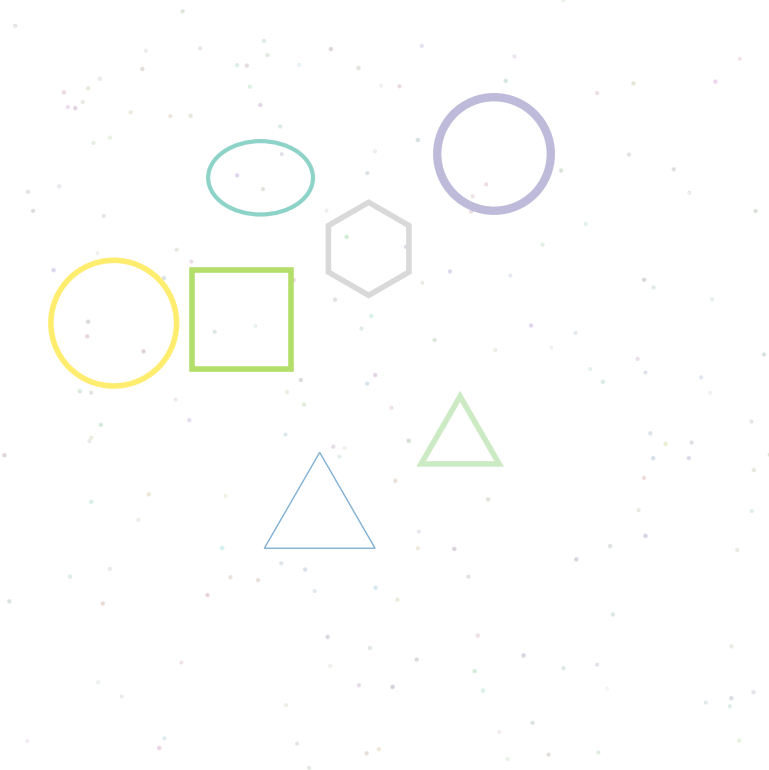[{"shape": "oval", "thickness": 1.5, "radius": 0.34, "center": [0.338, 0.769]}, {"shape": "circle", "thickness": 3, "radius": 0.37, "center": [0.642, 0.8]}, {"shape": "triangle", "thickness": 0.5, "radius": 0.42, "center": [0.415, 0.329]}, {"shape": "square", "thickness": 2, "radius": 0.32, "center": [0.314, 0.585]}, {"shape": "hexagon", "thickness": 2, "radius": 0.3, "center": [0.479, 0.677]}, {"shape": "triangle", "thickness": 2, "radius": 0.29, "center": [0.598, 0.427]}, {"shape": "circle", "thickness": 2, "radius": 0.41, "center": [0.148, 0.58]}]